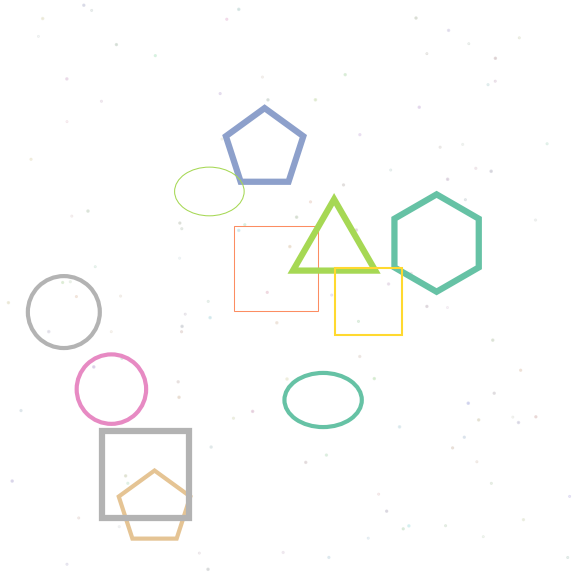[{"shape": "oval", "thickness": 2, "radius": 0.33, "center": [0.56, 0.307]}, {"shape": "hexagon", "thickness": 3, "radius": 0.42, "center": [0.756, 0.578]}, {"shape": "square", "thickness": 0.5, "radius": 0.36, "center": [0.478, 0.534]}, {"shape": "pentagon", "thickness": 3, "radius": 0.35, "center": [0.458, 0.741]}, {"shape": "circle", "thickness": 2, "radius": 0.3, "center": [0.193, 0.325]}, {"shape": "triangle", "thickness": 3, "radius": 0.41, "center": [0.579, 0.572]}, {"shape": "oval", "thickness": 0.5, "radius": 0.3, "center": [0.363, 0.668]}, {"shape": "square", "thickness": 1, "radius": 0.29, "center": [0.638, 0.476]}, {"shape": "pentagon", "thickness": 2, "radius": 0.33, "center": [0.268, 0.119]}, {"shape": "circle", "thickness": 2, "radius": 0.31, "center": [0.111, 0.459]}, {"shape": "square", "thickness": 3, "radius": 0.38, "center": [0.252, 0.177]}]